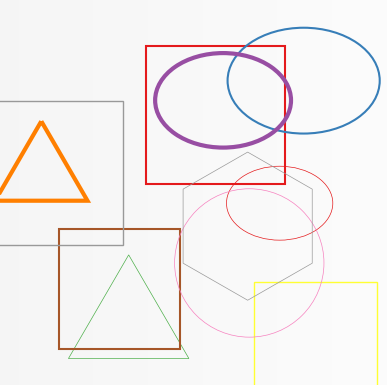[{"shape": "square", "thickness": 1.5, "radius": 0.9, "center": [0.557, 0.701]}, {"shape": "oval", "thickness": 0.5, "radius": 0.69, "center": [0.722, 0.472]}, {"shape": "oval", "thickness": 1.5, "radius": 0.98, "center": [0.784, 0.791]}, {"shape": "triangle", "thickness": 0.5, "radius": 0.9, "center": [0.332, 0.158]}, {"shape": "oval", "thickness": 3, "radius": 0.88, "center": [0.576, 0.739]}, {"shape": "triangle", "thickness": 3, "radius": 0.69, "center": [0.107, 0.547]}, {"shape": "square", "thickness": 1, "radius": 0.79, "center": [0.815, 0.109]}, {"shape": "square", "thickness": 1.5, "radius": 0.78, "center": [0.308, 0.249]}, {"shape": "circle", "thickness": 0.5, "radius": 0.96, "center": [0.643, 0.317]}, {"shape": "square", "thickness": 1, "radius": 0.94, "center": [0.13, 0.551]}, {"shape": "hexagon", "thickness": 0.5, "radius": 0.96, "center": [0.639, 0.413]}]